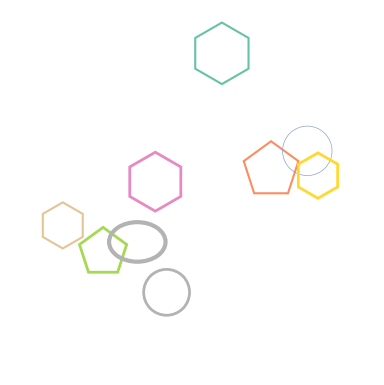[{"shape": "hexagon", "thickness": 1.5, "radius": 0.4, "center": [0.576, 0.862]}, {"shape": "pentagon", "thickness": 1.5, "radius": 0.37, "center": [0.704, 0.558]}, {"shape": "circle", "thickness": 0.5, "radius": 0.32, "center": [0.798, 0.608]}, {"shape": "hexagon", "thickness": 2, "radius": 0.38, "center": [0.403, 0.528]}, {"shape": "pentagon", "thickness": 2, "radius": 0.32, "center": [0.268, 0.345]}, {"shape": "hexagon", "thickness": 2, "radius": 0.3, "center": [0.826, 0.544]}, {"shape": "hexagon", "thickness": 1.5, "radius": 0.3, "center": [0.163, 0.415]}, {"shape": "oval", "thickness": 3, "radius": 0.37, "center": [0.357, 0.372]}, {"shape": "circle", "thickness": 2, "radius": 0.3, "center": [0.433, 0.241]}]